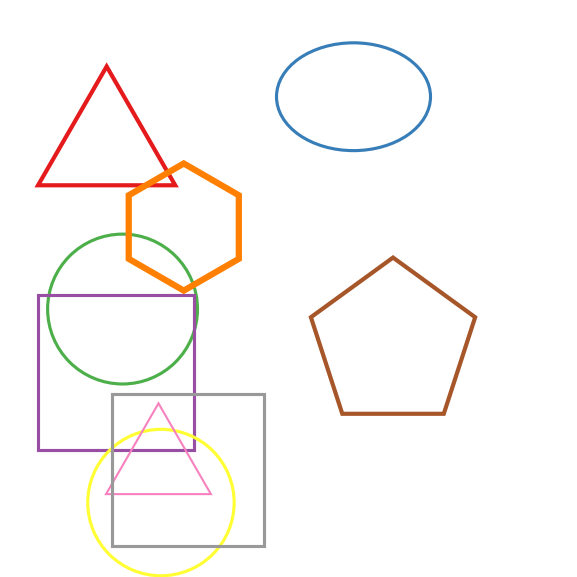[{"shape": "triangle", "thickness": 2, "radius": 0.69, "center": [0.185, 0.747]}, {"shape": "oval", "thickness": 1.5, "radius": 0.67, "center": [0.612, 0.832]}, {"shape": "circle", "thickness": 1.5, "radius": 0.65, "center": [0.212, 0.464]}, {"shape": "square", "thickness": 1.5, "radius": 0.67, "center": [0.201, 0.354]}, {"shape": "hexagon", "thickness": 3, "radius": 0.55, "center": [0.318, 0.606]}, {"shape": "circle", "thickness": 1.5, "radius": 0.63, "center": [0.279, 0.129]}, {"shape": "pentagon", "thickness": 2, "radius": 0.75, "center": [0.681, 0.404]}, {"shape": "triangle", "thickness": 1, "radius": 0.52, "center": [0.274, 0.196]}, {"shape": "square", "thickness": 1.5, "radius": 0.66, "center": [0.326, 0.185]}]